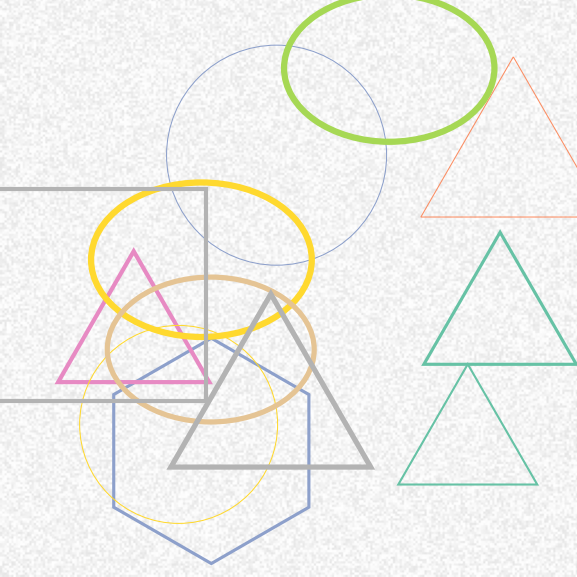[{"shape": "triangle", "thickness": 1, "radius": 0.69, "center": [0.81, 0.23]}, {"shape": "triangle", "thickness": 1.5, "radius": 0.76, "center": [0.866, 0.445]}, {"shape": "triangle", "thickness": 0.5, "radius": 0.92, "center": [0.889, 0.716]}, {"shape": "hexagon", "thickness": 1.5, "radius": 0.98, "center": [0.366, 0.218]}, {"shape": "circle", "thickness": 0.5, "radius": 0.95, "center": [0.479, 0.73]}, {"shape": "triangle", "thickness": 2, "radius": 0.76, "center": [0.232, 0.413]}, {"shape": "oval", "thickness": 3, "radius": 0.91, "center": [0.674, 0.881]}, {"shape": "circle", "thickness": 0.5, "radius": 0.86, "center": [0.309, 0.264]}, {"shape": "oval", "thickness": 3, "radius": 0.96, "center": [0.349, 0.549]}, {"shape": "oval", "thickness": 2.5, "radius": 0.9, "center": [0.365, 0.394]}, {"shape": "square", "thickness": 2, "radius": 0.92, "center": [0.173, 0.489]}, {"shape": "triangle", "thickness": 2.5, "radius": 1.0, "center": [0.469, 0.29]}]